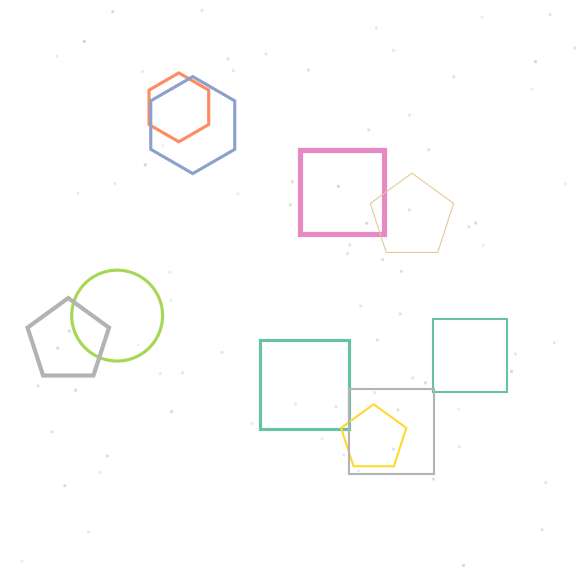[{"shape": "square", "thickness": 1.5, "radius": 0.39, "center": [0.528, 0.333]}, {"shape": "square", "thickness": 1, "radius": 0.32, "center": [0.814, 0.383]}, {"shape": "hexagon", "thickness": 1.5, "radius": 0.3, "center": [0.31, 0.813]}, {"shape": "hexagon", "thickness": 1.5, "radius": 0.42, "center": [0.334, 0.783]}, {"shape": "square", "thickness": 2.5, "radius": 0.36, "center": [0.593, 0.667]}, {"shape": "circle", "thickness": 1.5, "radius": 0.39, "center": [0.203, 0.453]}, {"shape": "pentagon", "thickness": 1, "radius": 0.3, "center": [0.647, 0.24]}, {"shape": "pentagon", "thickness": 0.5, "radius": 0.38, "center": [0.713, 0.623]}, {"shape": "pentagon", "thickness": 2, "radius": 0.37, "center": [0.118, 0.409]}, {"shape": "square", "thickness": 1, "radius": 0.37, "center": [0.677, 0.253]}]